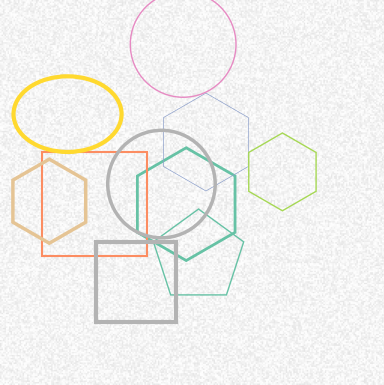[{"shape": "pentagon", "thickness": 1, "radius": 0.62, "center": [0.516, 0.334]}, {"shape": "hexagon", "thickness": 2, "radius": 0.73, "center": [0.484, 0.47]}, {"shape": "square", "thickness": 1.5, "radius": 0.68, "center": [0.246, 0.47]}, {"shape": "hexagon", "thickness": 0.5, "radius": 0.64, "center": [0.535, 0.631]}, {"shape": "circle", "thickness": 1, "radius": 0.69, "center": [0.476, 0.885]}, {"shape": "hexagon", "thickness": 1, "radius": 0.5, "center": [0.734, 0.554]}, {"shape": "oval", "thickness": 3, "radius": 0.7, "center": [0.175, 0.704]}, {"shape": "hexagon", "thickness": 2.5, "radius": 0.55, "center": [0.128, 0.477]}, {"shape": "square", "thickness": 3, "radius": 0.52, "center": [0.354, 0.269]}, {"shape": "circle", "thickness": 2.5, "radius": 0.7, "center": [0.419, 0.522]}]